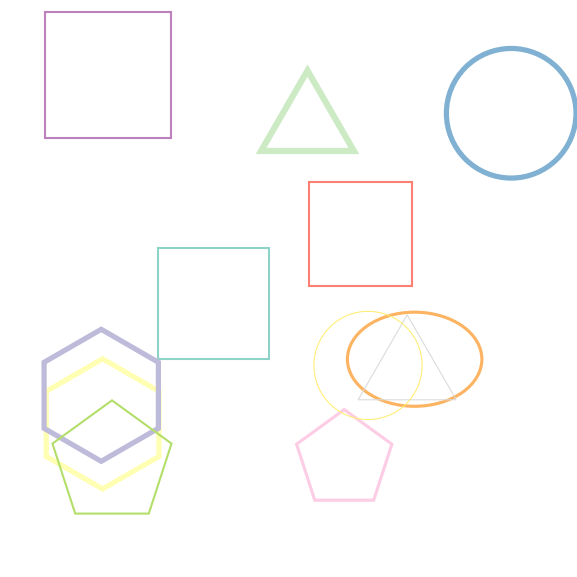[{"shape": "square", "thickness": 1, "radius": 0.48, "center": [0.37, 0.474]}, {"shape": "hexagon", "thickness": 2.5, "radius": 0.56, "center": [0.178, 0.265]}, {"shape": "hexagon", "thickness": 2.5, "radius": 0.57, "center": [0.175, 0.315]}, {"shape": "square", "thickness": 1, "radius": 0.45, "center": [0.624, 0.594]}, {"shape": "circle", "thickness": 2.5, "radius": 0.56, "center": [0.885, 0.803]}, {"shape": "oval", "thickness": 1.5, "radius": 0.58, "center": [0.718, 0.377]}, {"shape": "pentagon", "thickness": 1, "radius": 0.54, "center": [0.194, 0.198]}, {"shape": "pentagon", "thickness": 1.5, "radius": 0.43, "center": [0.596, 0.203]}, {"shape": "triangle", "thickness": 0.5, "radius": 0.49, "center": [0.705, 0.356]}, {"shape": "square", "thickness": 1, "radius": 0.54, "center": [0.187, 0.87]}, {"shape": "triangle", "thickness": 3, "radius": 0.46, "center": [0.532, 0.784]}, {"shape": "circle", "thickness": 0.5, "radius": 0.47, "center": [0.637, 0.366]}]